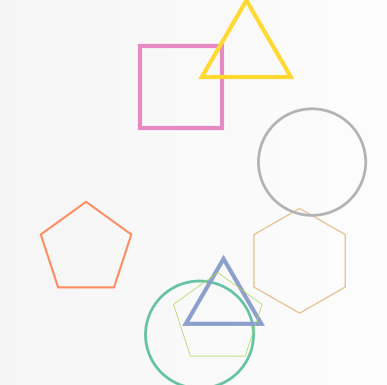[{"shape": "circle", "thickness": 2, "radius": 0.7, "center": [0.515, 0.131]}, {"shape": "pentagon", "thickness": 1.5, "radius": 0.61, "center": [0.222, 0.353]}, {"shape": "triangle", "thickness": 3, "radius": 0.56, "center": [0.577, 0.215]}, {"shape": "square", "thickness": 3, "radius": 0.53, "center": [0.467, 0.775]}, {"shape": "pentagon", "thickness": 0.5, "radius": 0.6, "center": [0.562, 0.172]}, {"shape": "triangle", "thickness": 3, "radius": 0.66, "center": [0.636, 0.866]}, {"shape": "hexagon", "thickness": 1, "radius": 0.68, "center": [0.773, 0.323]}, {"shape": "circle", "thickness": 2, "radius": 0.69, "center": [0.805, 0.579]}]